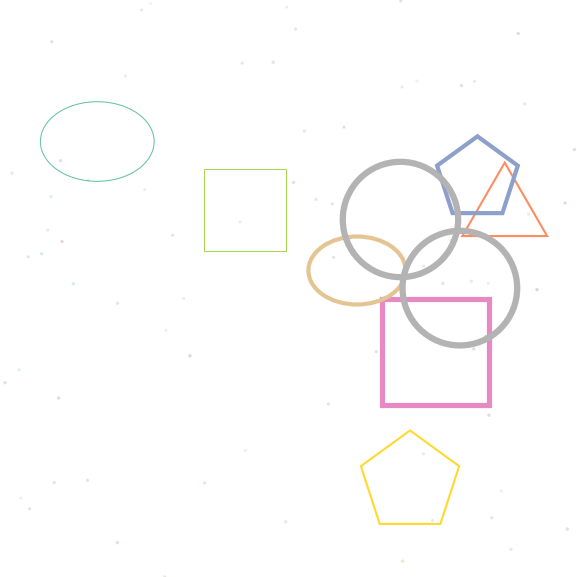[{"shape": "oval", "thickness": 0.5, "radius": 0.49, "center": [0.168, 0.754]}, {"shape": "triangle", "thickness": 1, "radius": 0.42, "center": [0.874, 0.633]}, {"shape": "pentagon", "thickness": 2, "radius": 0.37, "center": [0.827, 0.69]}, {"shape": "square", "thickness": 2.5, "radius": 0.46, "center": [0.754, 0.39]}, {"shape": "square", "thickness": 0.5, "radius": 0.35, "center": [0.424, 0.636]}, {"shape": "pentagon", "thickness": 1, "radius": 0.45, "center": [0.71, 0.164]}, {"shape": "oval", "thickness": 2, "radius": 0.42, "center": [0.618, 0.531]}, {"shape": "circle", "thickness": 3, "radius": 0.5, "center": [0.796, 0.5]}, {"shape": "circle", "thickness": 3, "radius": 0.5, "center": [0.693, 0.619]}]